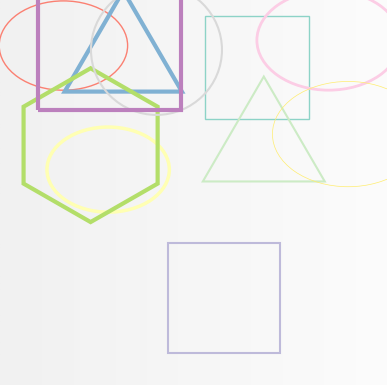[{"shape": "square", "thickness": 1, "radius": 0.67, "center": [0.663, 0.825]}, {"shape": "oval", "thickness": 2.5, "radius": 0.79, "center": [0.279, 0.559]}, {"shape": "square", "thickness": 1.5, "radius": 0.72, "center": [0.578, 0.226]}, {"shape": "oval", "thickness": 1, "radius": 0.83, "center": [0.164, 0.882]}, {"shape": "triangle", "thickness": 3, "radius": 0.87, "center": [0.318, 0.849]}, {"shape": "hexagon", "thickness": 3, "radius": 1.0, "center": [0.234, 0.623]}, {"shape": "oval", "thickness": 2, "radius": 0.93, "center": [0.848, 0.895]}, {"shape": "circle", "thickness": 1.5, "radius": 0.84, "center": [0.404, 0.871]}, {"shape": "square", "thickness": 3, "radius": 0.92, "center": [0.283, 0.899]}, {"shape": "triangle", "thickness": 1.5, "radius": 0.91, "center": [0.681, 0.619]}, {"shape": "oval", "thickness": 0.5, "radius": 0.98, "center": [0.898, 0.652]}]